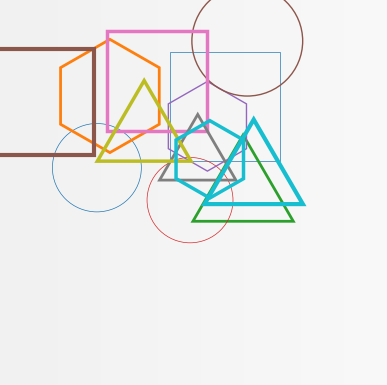[{"shape": "circle", "thickness": 0.5, "radius": 0.57, "center": [0.25, 0.564]}, {"shape": "square", "thickness": 0.5, "radius": 0.71, "center": [0.581, 0.724]}, {"shape": "hexagon", "thickness": 2, "radius": 0.74, "center": [0.284, 0.751]}, {"shape": "triangle", "thickness": 2, "radius": 0.75, "center": [0.627, 0.5]}, {"shape": "circle", "thickness": 0.5, "radius": 0.55, "center": [0.49, 0.48]}, {"shape": "hexagon", "thickness": 1, "radius": 0.58, "center": [0.535, 0.672]}, {"shape": "circle", "thickness": 1, "radius": 0.71, "center": [0.638, 0.894]}, {"shape": "square", "thickness": 3, "radius": 0.69, "center": [0.104, 0.735]}, {"shape": "square", "thickness": 2.5, "radius": 0.65, "center": [0.405, 0.79]}, {"shape": "triangle", "thickness": 2, "radius": 0.57, "center": [0.51, 0.589]}, {"shape": "triangle", "thickness": 2.5, "radius": 0.7, "center": [0.372, 0.651]}, {"shape": "hexagon", "thickness": 2.5, "radius": 0.5, "center": [0.541, 0.586]}, {"shape": "triangle", "thickness": 3, "radius": 0.73, "center": [0.655, 0.543]}]